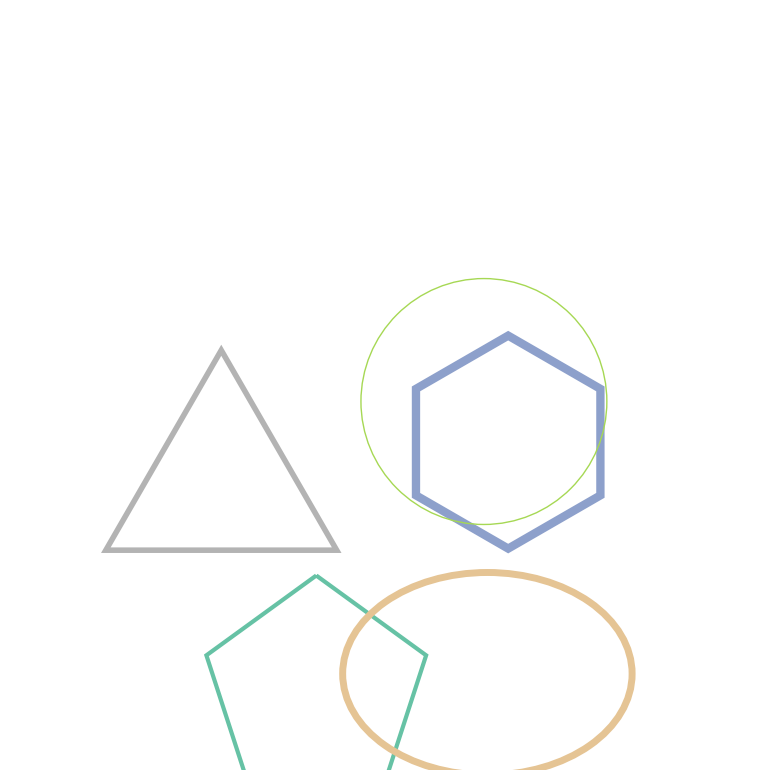[{"shape": "pentagon", "thickness": 1.5, "radius": 0.75, "center": [0.411, 0.103]}, {"shape": "hexagon", "thickness": 3, "radius": 0.69, "center": [0.66, 0.426]}, {"shape": "circle", "thickness": 0.5, "radius": 0.8, "center": [0.628, 0.479]}, {"shape": "oval", "thickness": 2.5, "radius": 0.94, "center": [0.633, 0.125]}, {"shape": "triangle", "thickness": 2, "radius": 0.87, "center": [0.287, 0.372]}]